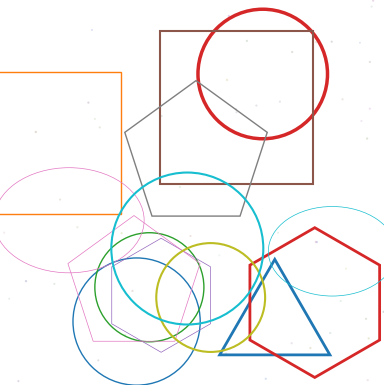[{"shape": "circle", "thickness": 1, "radius": 0.83, "center": [0.355, 0.165]}, {"shape": "triangle", "thickness": 2, "radius": 0.83, "center": [0.714, 0.161]}, {"shape": "square", "thickness": 1, "radius": 0.92, "center": [0.129, 0.629]}, {"shape": "circle", "thickness": 1, "radius": 0.71, "center": [0.388, 0.254]}, {"shape": "hexagon", "thickness": 2, "radius": 0.97, "center": [0.818, 0.214]}, {"shape": "circle", "thickness": 2.5, "radius": 0.84, "center": [0.682, 0.808]}, {"shape": "hexagon", "thickness": 0.5, "radius": 0.74, "center": [0.418, 0.233]}, {"shape": "square", "thickness": 1.5, "radius": 1.0, "center": [0.614, 0.721]}, {"shape": "oval", "thickness": 0.5, "radius": 0.98, "center": [0.179, 0.428]}, {"shape": "pentagon", "thickness": 0.5, "radius": 0.9, "center": [0.348, 0.26]}, {"shape": "pentagon", "thickness": 1, "radius": 0.97, "center": [0.509, 0.596]}, {"shape": "circle", "thickness": 1.5, "radius": 0.71, "center": [0.547, 0.227]}, {"shape": "oval", "thickness": 0.5, "radius": 0.83, "center": [0.863, 0.347]}, {"shape": "circle", "thickness": 1.5, "radius": 0.99, "center": [0.487, 0.354]}]